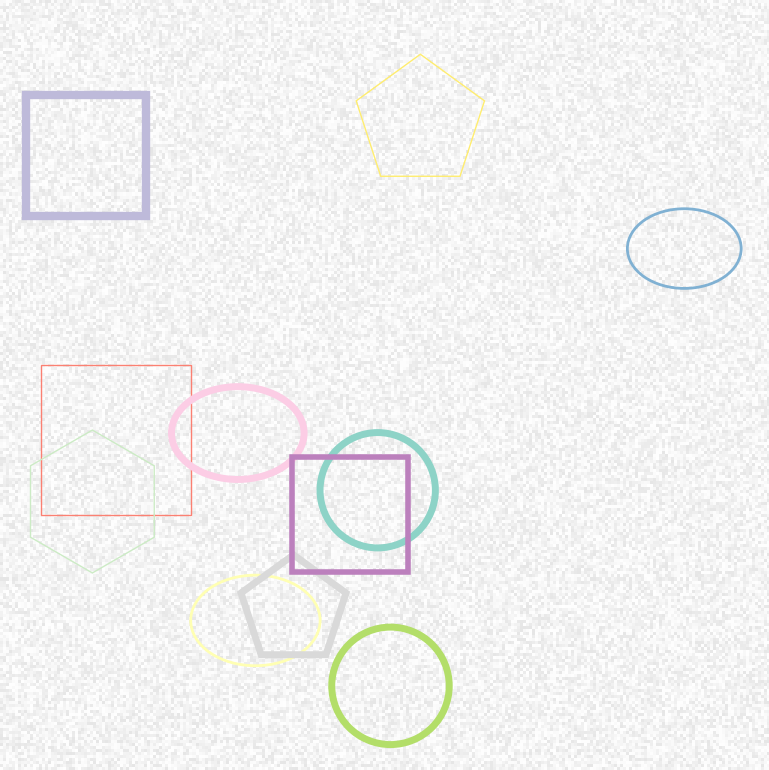[{"shape": "circle", "thickness": 2.5, "radius": 0.37, "center": [0.491, 0.363]}, {"shape": "oval", "thickness": 1, "radius": 0.42, "center": [0.332, 0.194]}, {"shape": "square", "thickness": 3, "radius": 0.39, "center": [0.112, 0.798]}, {"shape": "square", "thickness": 0.5, "radius": 0.49, "center": [0.15, 0.428]}, {"shape": "oval", "thickness": 1, "radius": 0.37, "center": [0.889, 0.677]}, {"shape": "circle", "thickness": 2.5, "radius": 0.38, "center": [0.507, 0.109]}, {"shape": "oval", "thickness": 2.5, "radius": 0.43, "center": [0.309, 0.438]}, {"shape": "pentagon", "thickness": 2.5, "radius": 0.36, "center": [0.381, 0.208]}, {"shape": "square", "thickness": 2, "radius": 0.37, "center": [0.455, 0.332]}, {"shape": "hexagon", "thickness": 0.5, "radius": 0.46, "center": [0.12, 0.349]}, {"shape": "pentagon", "thickness": 0.5, "radius": 0.44, "center": [0.546, 0.842]}]